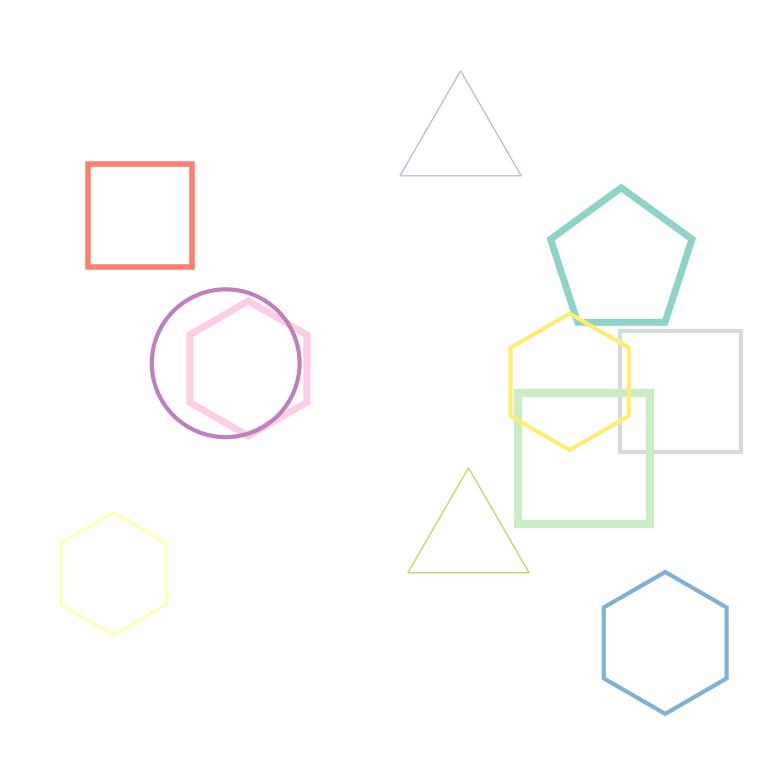[{"shape": "pentagon", "thickness": 2.5, "radius": 0.48, "center": [0.807, 0.66]}, {"shape": "hexagon", "thickness": 1, "radius": 0.4, "center": [0.148, 0.255]}, {"shape": "triangle", "thickness": 0.5, "radius": 0.45, "center": [0.598, 0.817]}, {"shape": "square", "thickness": 2, "radius": 0.34, "center": [0.182, 0.72]}, {"shape": "hexagon", "thickness": 1.5, "radius": 0.46, "center": [0.864, 0.165]}, {"shape": "triangle", "thickness": 0.5, "radius": 0.45, "center": [0.608, 0.302]}, {"shape": "hexagon", "thickness": 2.5, "radius": 0.44, "center": [0.323, 0.521]}, {"shape": "square", "thickness": 1.5, "radius": 0.39, "center": [0.884, 0.491]}, {"shape": "circle", "thickness": 1.5, "radius": 0.48, "center": [0.293, 0.528]}, {"shape": "square", "thickness": 3, "radius": 0.43, "center": [0.758, 0.405]}, {"shape": "hexagon", "thickness": 1.5, "radius": 0.44, "center": [0.74, 0.504]}]